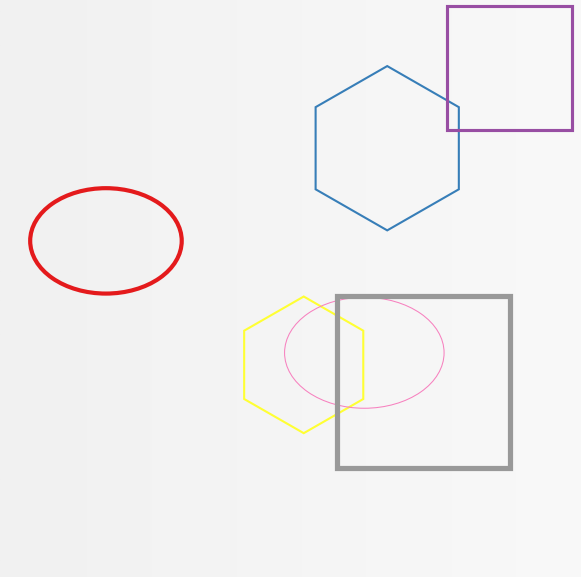[{"shape": "oval", "thickness": 2, "radius": 0.65, "center": [0.182, 0.582]}, {"shape": "hexagon", "thickness": 1, "radius": 0.71, "center": [0.666, 0.742]}, {"shape": "square", "thickness": 1.5, "radius": 0.54, "center": [0.877, 0.882]}, {"shape": "hexagon", "thickness": 1, "radius": 0.59, "center": [0.523, 0.367]}, {"shape": "oval", "thickness": 0.5, "radius": 0.69, "center": [0.627, 0.388]}, {"shape": "square", "thickness": 2.5, "radius": 0.74, "center": [0.728, 0.338]}]